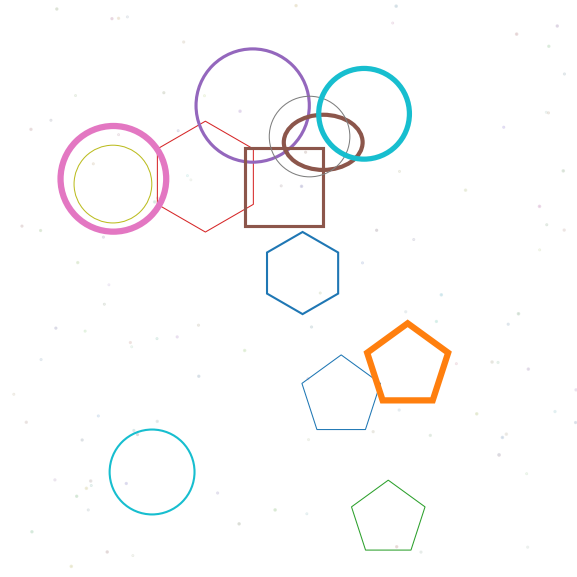[{"shape": "hexagon", "thickness": 1, "radius": 0.36, "center": [0.524, 0.526]}, {"shape": "pentagon", "thickness": 0.5, "radius": 0.36, "center": [0.591, 0.313]}, {"shape": "pentagon", "thickness": 3, "radius": 0.37, "center": [0.706, 0.366]}, {"shape": "pentagon", "thickness": 0.5, "radius": 0.33, "center": [0.672, 0.101]}, {"shape": "hexagon", "thickness": 0.5, "radius": 0.48, "center": [0.356, 0.693]}, {"shape": "circle", "thickness": 1.5, "radius": 0.49, "center": [0.438, 0.816]}, {"shape": "oval", "thickness": 2, "radius": 0.34, "center": [0.56, 0.753]}, {"shape": "square", "thickness": 1.5, "radius": 0.34, "center": [0.492, 0.676]}, {"shape": "circle", "thickness": 3, "radius": 0.46, "center": [0.196, 0.689]}, {"shape": "circle", "thickness": 0.5, "radius": 0.35, "center": [0.536, 0.763]}, {"shape": "circle", "thickness": 0.5, "radius": 0.34, "center": [0.196, 0.68]}, {"shape": "circle", "thickness": 1, "radius": 0.37, "center": [0.263, 0.182]}, {"shape": "circle", "thickness": 2.5, "radius": 0.39, "center": [0.63, 0.802]}]